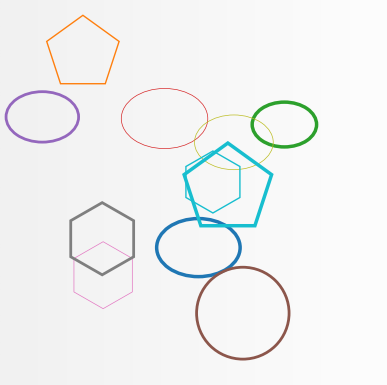[{"shape": "oval", "thickness": 2.5, "radius": 0.54, "center": [0.512, 0.357]}, {"shape": "pentagon", "thickness": 1, "radius": 0.49, "center": [0.214, 0.862]}, {"shape": "oval", "thickness": 2.5, "radius": 0.42, "center": [0.734, 0.677]}, {"shape": "oval", "thickness": 0.5, "radius": 0.56, "center": [0.425, 0.692]}, {"shape": "oval", "thickness": 2, "radius": 0.47, "center": [0.109, 0.696]}, {"shape": "circle", "thickness": 2, "radius": 0.6, "center": [0.627, 0.187]}, {"shape": "hexagon", "thickness": 0.5, "radius": 0.43, "center": [0.266, 0.285]}, {"shape": "hexagon", "thickness": 2, "radius": 0.47, "center": [0.264, 0.38]}, {"shape": "oval", "thickness": 0.5, "radius": 0.51, "center": [0.604, 0.63]}, {"shape": "hexagon", "thickness": 1, "radius": 0.4, "center": [0.549, 0.527]}, {"shape": "pentagon", "thickness": 2.5, "radius": 0.59, "center": [0.588, 0.51]}]